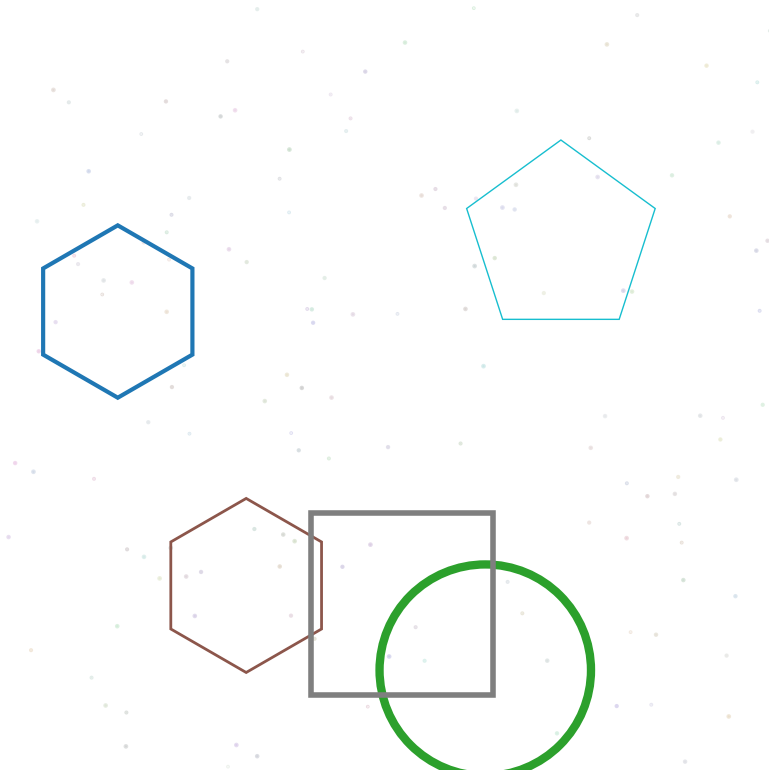[{"shape": "hexagon", "thickness": 1.5, "radius": 0.56, "center": [0.153, 0.595]}, {"shape": "circle", "thickness": 3, "radius": 0.69, "center": [0.63, 0.13]}, {"shape": "hexagon", "thickness": 1, "radius": 0.57, "center": [0.32, 0.24]}, {"shape": "square", "thickness": 2, "radius": 0.59, "center": [0.522, 0.216]}, {"shape": "pentagon", "thickness": 0.5, "radius": 0.64, "center": [0.728, 0.689]}]